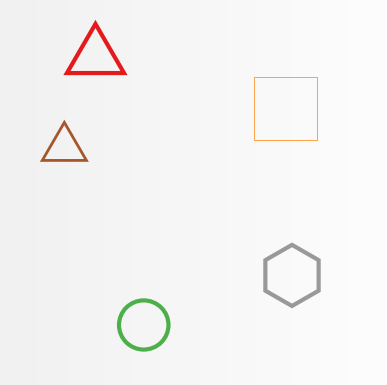[{"shape": "triangle", "thickness": 3, "radius": 0.43, "center": [0.246, 0.853]}, {"shape": "circle", "thickness": 3, "radius": 0.32, "center": [0.371, 0.156]}, {"shape": "square", "thickness": 0.5, "radius": 0.41, "center": [0.737, 0.719]}, {"shape": "triangle", "thickness": 2, "radius": 0.33, "center": [0.166, 0.616]}, {"shape": "hexagon", "thickness": 3, "radius": 0.4, "center": [0.754, 0.285]}]